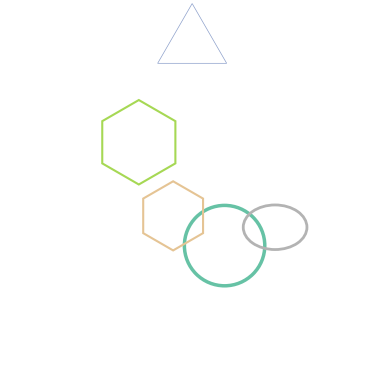[{"shape": "circle", "thickness": 2.5, "radius": 0.52, "center": [0.583, 0.362]}, {"shape": "triangle", "thickness": 0.5, "radius": 0.52, "center": [0.499, 0.887]}, {"shape": "hexagon", "thickness": 1.5, "radius": 0.55, "center": [0.361, 0.63]}, {"shape": "hexagon", "thickness": 1.5, "radius": 0.45, "center": [0.45, 0.439]}, {"shape": "oval", "thickness": 2, "radius": 0.41, "center": [0.715, 0.41]}]